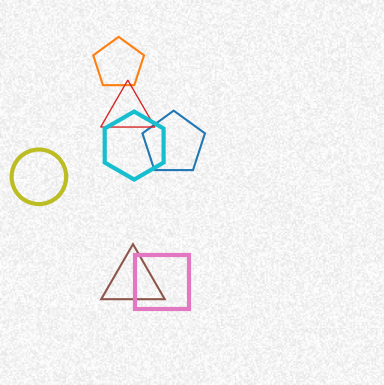[{"shape": "pentagon", "thickness": 1.5, "radius": 0.43, "center": [0.451, 0.627]}, {"shape": "pentagon", "thickness": 1.5, "radius": 0.35, "center": [0.308, 0.835]}, {"shape": "triangle", "thickness": 1, "radius": 0.41, "center": [0.332, 0.711]}, {"shape": "triangle", "thickness": 1.5, "radius": 0.48, "center": [0.345, 0.271]}, {"shape": "square", "thickness": 3, "radius": 0.35, "center": [0.421, 0.268]}, {"shape": "circle", "thickness": 3, "radius": 0.35, "center": [0.101, 0.541]}, {"shape": "hexagon", "thickness": 3, "radius": 0.44, "center": [0.348, 0.622]}]